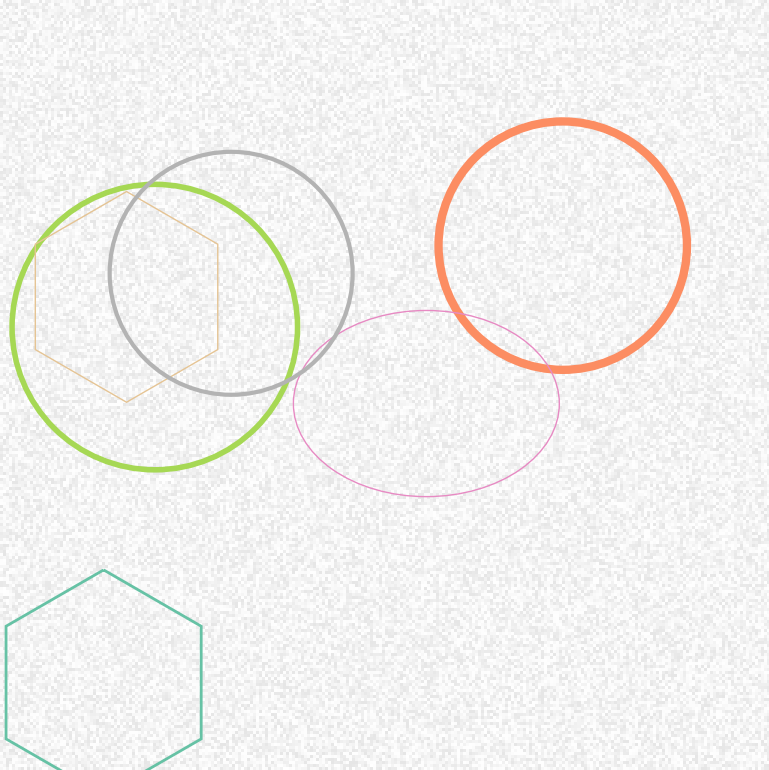[{"shape": "hexagon", "thickness": 1, "radius": 0.73, "center": [0.135, 0.114]}, {"shape": "circle", "thickness": 3, "radius": 0.81, "center": [0.731, 0.681]}, {"shape": "oval", "thickness": 0.5, "radius": 0.86, "center": [0.554, 0.476]}, {"shape": "circle", "thickness": 2, "radius": 0.93, "center": [0.201, 0.575]}, {"shape": "hexagon", "thickness": 0.5, "radius": 0.68, "center": [0.164, 0.614]}, {"shape": "circle", "thickness": 1.5, "radius": 0.79, "center": [0.3, 0.645]}]